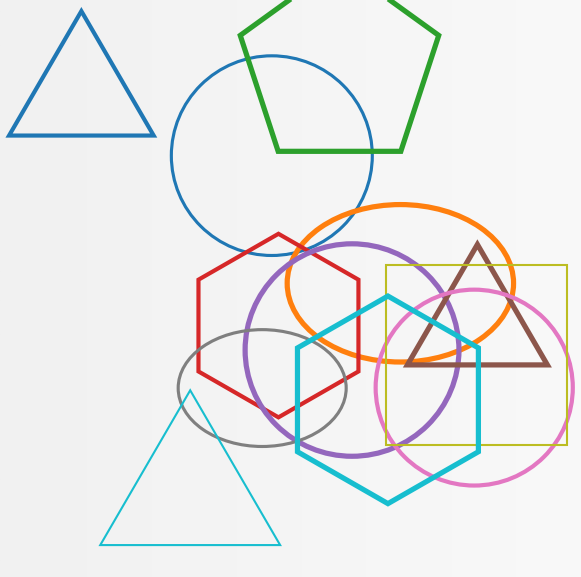[{"shape": "circle", "thickness": 1.5, "radius": 0.86, "center": [0.468, 0.73]}, {"shape": "triangle", "thickness": 2, "radius": 0.72, "center": [0.14, 0.836]}, {"shape": "oval", "thickness": 2.5, "radius": 0.97, "center": [0.689, 0.509]}, {"shape": "pentagon", "thickness": 2.5, "radius": 0.9, "center": [0.584, 0.882]}, {"shape": "hexagon", "thickness": 2, "radius": 0.79, "center": [0.479, 0.435]}, {"shape": "circle", "thickness": 2.5, "radius": 0.92, "center": [0.606, 0.393]}, {"shape": "triangle", "thickness": 2.5, "radius": 0.7, "center": [0.821, 0.437]}, {"shape": "circle", "thickness": 2, "radius": 0.85, "center": [0.816, 0.328]}, {"shape": "oval", "thickness": 1.5, "radius": 0.72, "center": [0.451, 0.327]}, {"shape": "square", "thickness": 1, "radius": 0.78, "center": [0.82, 0.384]}, {"shape": "hexagon", "thickness": 2.5, "radius": 0.9, "center": [0.667, 0.307]}, {"shape": "triangle", "thickness": 1, "radius": 0.89, "center": [0.327, 0.145]}]